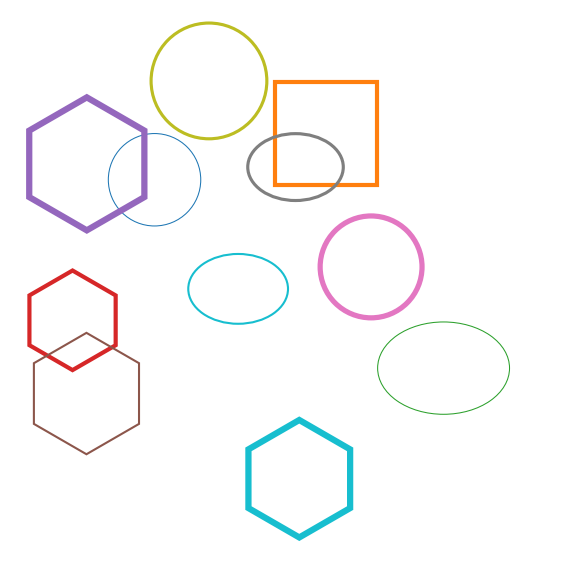[{"shape": "circle", "thickness": 0.5, "radius": 0.4, "center": [0.268, 0.688]}, {"shape": "square", "thickness": 2, "radius": 0.44, "center": [0.565, 0.768]}, {"shape": "oval", "thickness": 0.5, "radius": 0.57, "center": [0.768, 0.362]}, {"shape": "hexagon", "thickness": 2, "radius": 0.43, "center": [0.126, 0.444]}, {"shape": "hexagon", "thickness": 3, "radius": 0.58, "center": [0.15, 0.715]}, {"shape": "hexagon", "thickness": 1, "radius": 0.53, "center": [0.15, 0.318]}, {"shape": "circle", "thickness": 2.5, "radius": 0.44, "center": [0.643, 0.537]}, {"shape": "oval", "thickness": 1.5, "radius": 0.41, "center": [0.512, 0.71]}, {"shape": "circle", "thickness": 1.5, "radius": 0.5, "center": [0.362, 0.859]}, {"shape": "oval", "thickness": 1, "radius": 0.43, "center": [0.412, 0.499]}, {"shape": "hexagon", "thickness": 3, "radius": 0.51, "center": [0.518, 0.17]}]